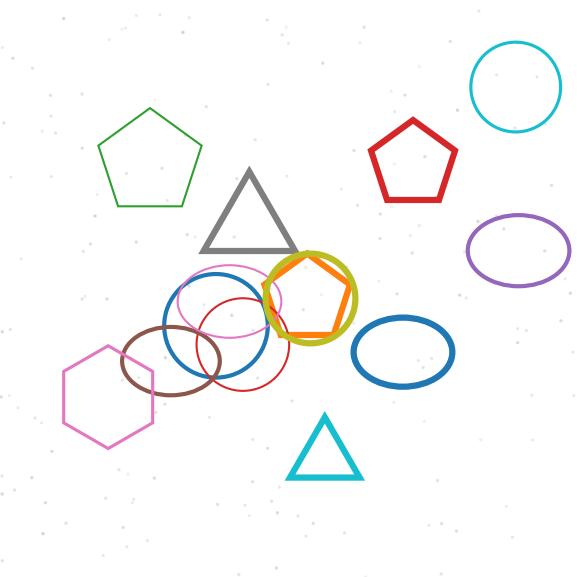[{"shape": "circle", "thickness": 2, "radius": 0.45, "center": [0.374, 0.435]}, {"shape": "oval", "thickness": 3, "radius": 0.43, "center": [0.698, 0.389]}, {"shape": "pentagon", "thickness": 3, "radius": 0.39, "center": [0.532, 0.482]}, {"shape": "pentagon", "thickness": 1, "radius": 0.47, "center": [0.26, 0.718]}, {"shape": "circle", "thickness": 1, "radius": 0.4, "center": [0.421, 0.402]}, {"shape": "pentagon", "thickness": 3, "radius": 0.38, "center": [0.715, 0.715]}, {"shape": "oval", "thickness": 2, "radius": 0.44, "center": [0.898, 0.565]}, {"shape": "oval", "thickness": 2, "radius": 0.42, "center": [0.296, 0.374]}, {"shape": "oval", "thickness": 1, "radius": 0.45, "center": [0.397, 0.477]}, {"shape": "hexagon", "thickness": 1.5, "radius": 0.44, "center": [0.187, 0.311]}, {"shape": "triangle", "thickness": 3, "radius": 0.46, "center": [0.432, 0.61]}, {"shape": "circle", "thickness": 3, "radius": 0.39, "center": [0.538, 0.482]}, {"shape": "circle", "thickness": 1.5, "radius": 0.39, "center": [0.893, 0.848]}, {"shape": "triangle", "thickness": 3, "radius": 0.35, "center": [0.562, 0.207]}]